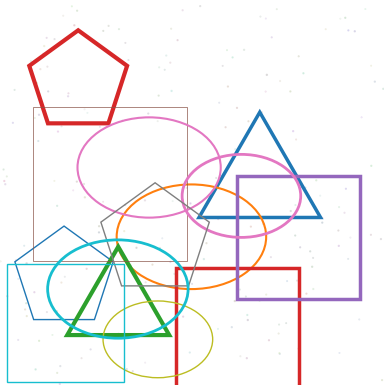[{"shape": "triangle", "thickness": 2.5, "radius": 0.91, "center": [0.675, 0.526]}, {"shape": "pentagon", "thickness": 1, "radius": 0.67, "center": [0.166, 0.279]}, {"shape": "oval", "thickness": 1.5, "radius": 0.97, "center": [0.497, 0.385]}, {"shape": "triangle", "thickness": 3, "radius": 0.76, "center": [0.307, 0.206]}, {"shape": "pentagon", "thickness": 3, "radius": 0.67, "center": [0.203, 0.788]}, {"shape": "square", "thickness": 2.5, "radius": 0.8, "center": [0.618, 0.145]}, {"shape": "square", "thickness": 2.5, "radius": 0.8, "center": [0.775, 0.384]}, {"shape": "square", "thickness": 0.5, "radius": 1.0, "center": [0.286, 0.522]}, {"shape": "oval", "thickness": 1.5, "radius": 0.93, "center": [0.387, 0.565]}, {"shape": "oval", "thickness": 2, "radius": 0.77, "center": [0.627, 0.491]}, {"shape": "pentagon", "thickness": 1, "radius": 0.74, "center": [0.403, 0.377]}, {"shape": "oval", "thickness": 1, "radius": 0.71, "center": [0.41, 0.119]}, {"shape": "oval", "thickness": 2, "radius": 0.91, "center": [0.306, 0.249]}, {"shape": "square", "thickness": 1, "radius": 0.76, "center": [0.169, 0.161]}]